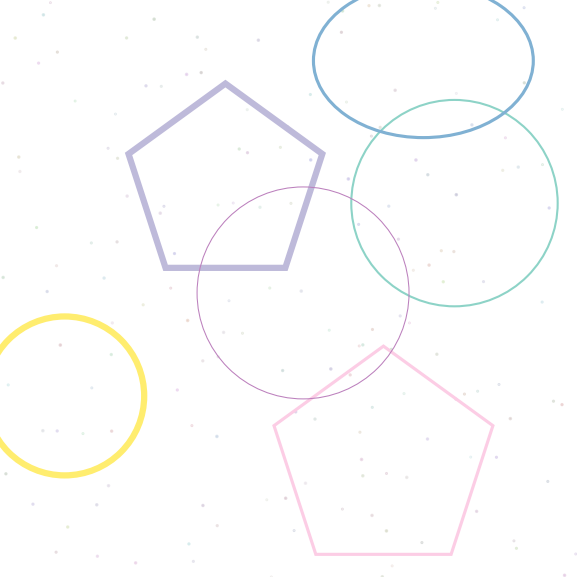[{"shape": "circle", "thickness": 1, "radius": 0.89, "center": [0.787, 0.647]}, {"shape": "pentagon", "thickness": 3, "radius": 0.88, "center": [0.39, 0.678]}, {"shape": "oval", "thickness": 1.5, "radius": 0.95, "center": [0.733, 0.894]}, {"shape": "pentagon", "thickness": 1.5, "radius": 1.0, "center": [0.664, 0.2]}, {"shape": "circle", "thickness": 0.5, "radius": 0.92, "center": [0.525, 0.492]}, {"shape": "circle", "thickness": 3, "radius": 0.69, "center": [0.112, 0.314]}]